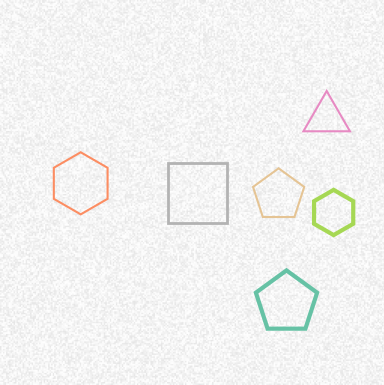[{"shape": "pentagon", "thickness": 3, "radius": 0.42, "center": [0.744, 0.214]}, {"shape": "hexagon", "thickness": 1.5, "radius": 0.4, "center": [0.21, 0.524]}, {"shape": "triangle", "thickness": 1.5, "radius": 0.35, "center": [0.849, 0.694]}, {"shape": "hexagon", "thickness": 3, "radius": 0.29, "center": [0.867, 0.448]}, {"shape": "pentagon", "thickness": 1.5, "radius": 0.35, "center": [0.724, 0.493]}, {"shape": "square", "thickness": 2, "radius": 0.39, "center": [0.513, 0.498]}]